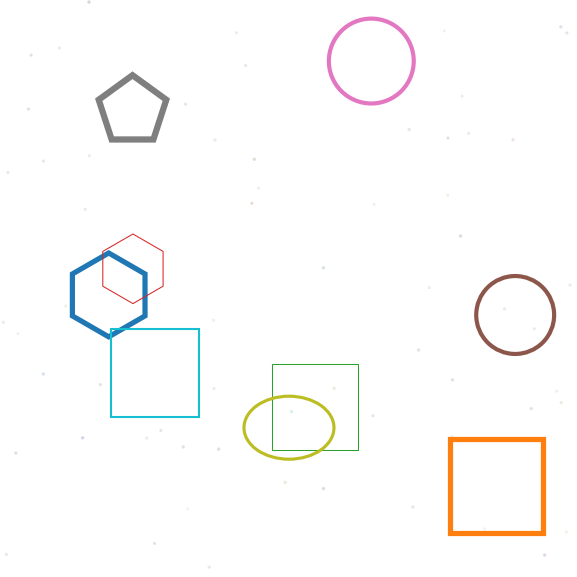[{"shape": "hexagon", "thickness": 2.5, "radius": 0.36, "center": [0.188, 0.488]}, {"shape": "square", "thickness": 2.5, "radius": 0.41, "center": [0.86, 0.157]}, {"shape": "square", "thickness": 0.5, "radius": 0.37, "center": [0.545, 0.295]}, {"shape": "hexagon", "thickness": 0.5, "radius": 0.3, "center": [0.23, 0.534]}, {"shape": "circle", "thickness": 2, "radius": 0.34, "center": [0.892, 0.454]}, {"shape": "circle", "thickness": 2, "radius": 0.37, "center": [0.643, 0.893]}, {"shape": "pentagon", "thickness": 3, "radius": 0.31, "center": [0.229, 0.807]}, {"shape": "oval", "thickness": 1.5, "radius": 0.39, "center": [0.5, 0.259]}, {"shape": "square", "thickness": 1, "radius": 0.38, "center": [0.268, 0.353]}]